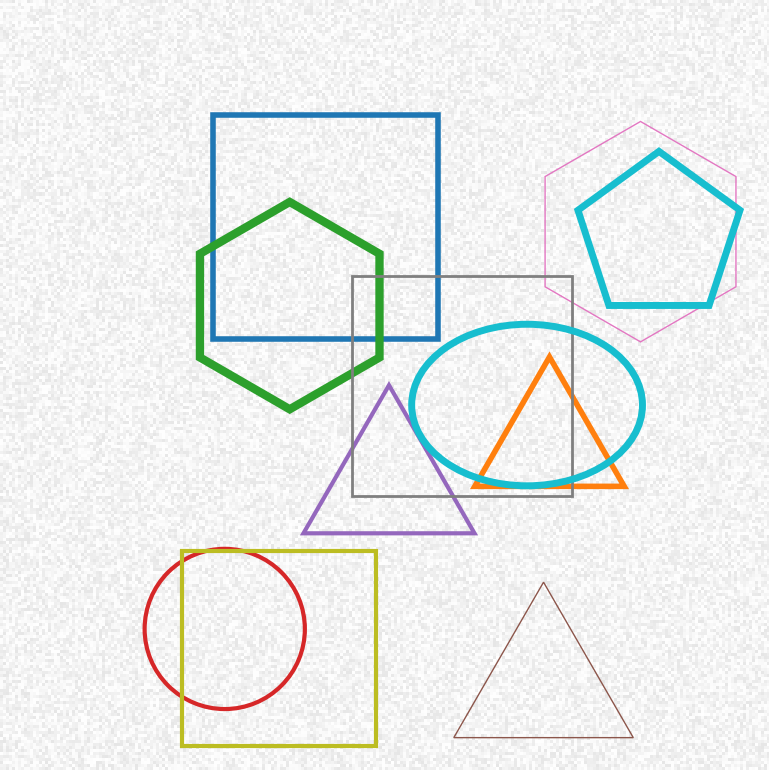[{"shape": "square", "thickness": 2, "radius": 0.73, "center": [0.423, 0.705]}, {"shape": "triangle", "thickness": 2, "radius": 0.56, "center": [0.714, 0.424]}, {"shape": "hexagon", "thickness": 3, "radius": 0.67, "center": [0.376, 0.603]}, {"shape": "circle", "thickness": 1.5, "radius": 0.52, "center": [0.292, 0.183]}, {"shape": "triangle", "thickness": 1.5, "radius": 0.64, "center": [0.505, 0.372]}, {"shape": "triangle", "thickness": 0.5, "radius": 0.67, "center": [0.706, 0.109]}, {"shape": "hexagon", "thickness": 0.5, "radius": 0.72, "center": [0.832, 0.699]}, {"shape": "square", "thickness": 1, "radius": 0.71, "center": [0.6, 0.498]}, {"shape": "square", "thickness": 1.5, "radius": 0.63, "center": [0.362, 0.158]}, {"shape": "oval", "thickness": 2.5, "radius": 0.75, "center": [0.685, 0.474]}, {"shape": "pentagon", "thickness": 2.5, "radius": 0.55, "center": [0.856, 0.693]}]